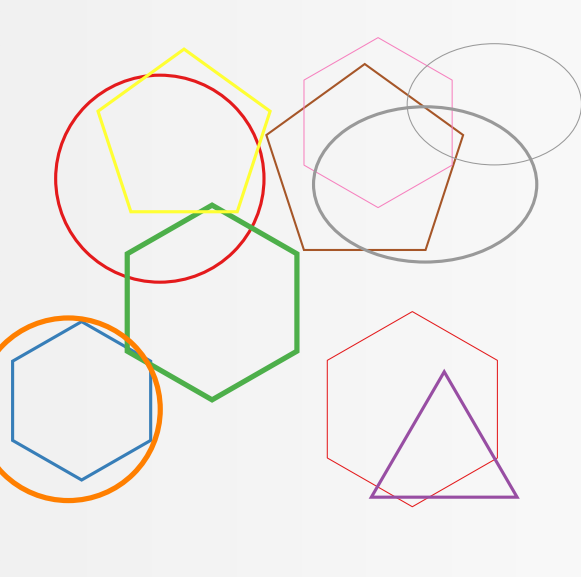[{"shape": "hexagon", "thickness": 0.5, "radius": 0.84, "center": [0.709, 0.291]}, {"shape": "circle", "thickness": 1.5, "radius": 0.9, "center": [0.275, 0.69]}, {"shape": "hexagon", "thickness": 1.5, "radius": 0.69, "center": [0.14, 0.305]}, {"shape": "hexagon", "thickness": 2.5, "radius": 0.84, "center": [0.365, 0.475]}, {"shape": "triangle", "thickness": 1.5, "radius": 0.72, "center": [0.764, 0.211]}, {"shape": "circle", "thickness": 2.5, "radius": 0.79, "center": [0.118, 0.29]}, {"shape": "pentagon", "thickness": 1.5, "radius": 0.78, "center": [0.317, 0.758]}, {"shape": "pentagon", "thickness": 1, "radius": 0.89, "center": [0.628, 0.71]}, {"shape": "hexagon", "thickness": 0.5, "radius": 0.74, "center": [0.65, 0.787]}, {"shape": "oval", "thickness": 1.5, "radius": 0.96, "center": [0.731, 0.68]}, {"shape": "oval", "thickness": 0.5, "radius": 0.75, "center": [0.85, 0.819]}]